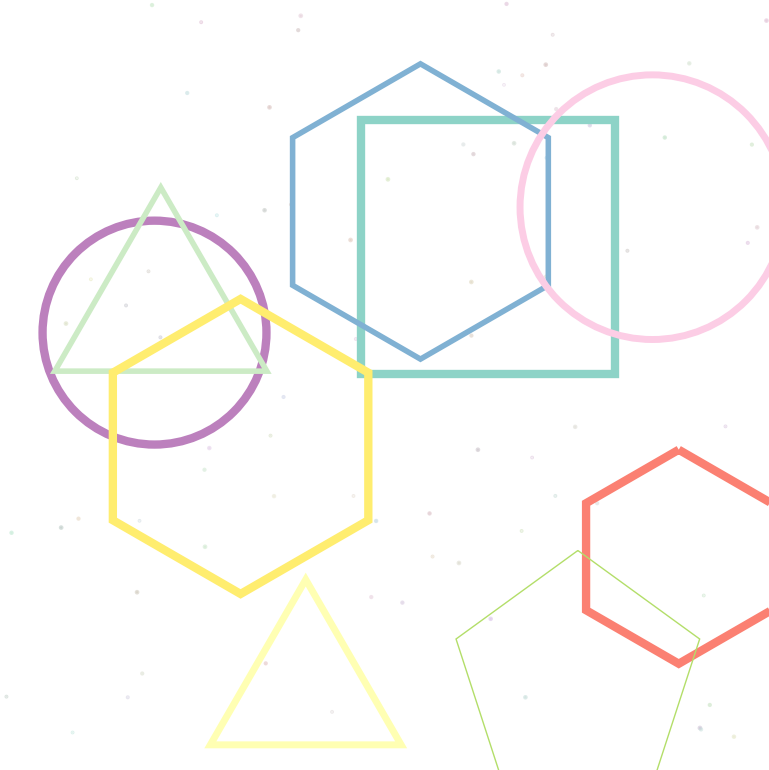[{"shape": "square", "thickness": 3, "radius": 0.82, "center": [0.633, 0.679]}, {"shape": "triangle", "thickness": 2.5, "radius": 0.72, "center": [0.397, 0.104]}, {"shape": "hexagon", "thickness": 3, "radius": 0.69, "center": [0.881, 0.277]}, {"shape": "hexagon", "thickness": 2, "radius": 0.96, "center": [0.546, 0.725]}, {"shape": "pentagon", "thickness": 0.5, "radius": 0.83, "center": [0.75, 0.119]}, {"shape": "circle", "thickness": 2.5, "radius": 0.86, "center": [0.847, 0.731]}, {"shape": "circle", "thickness": 3, "radius": 0.73, "center": [0.201, 0.568]}, {"shape": "triangle", "thickness": 2, "radius": 0.79, "center": [0.209, 0.597]}, {"shape": "hexagon", "thickness": 3, "radius": 0.96, "center": [0.312, 0.42]}]